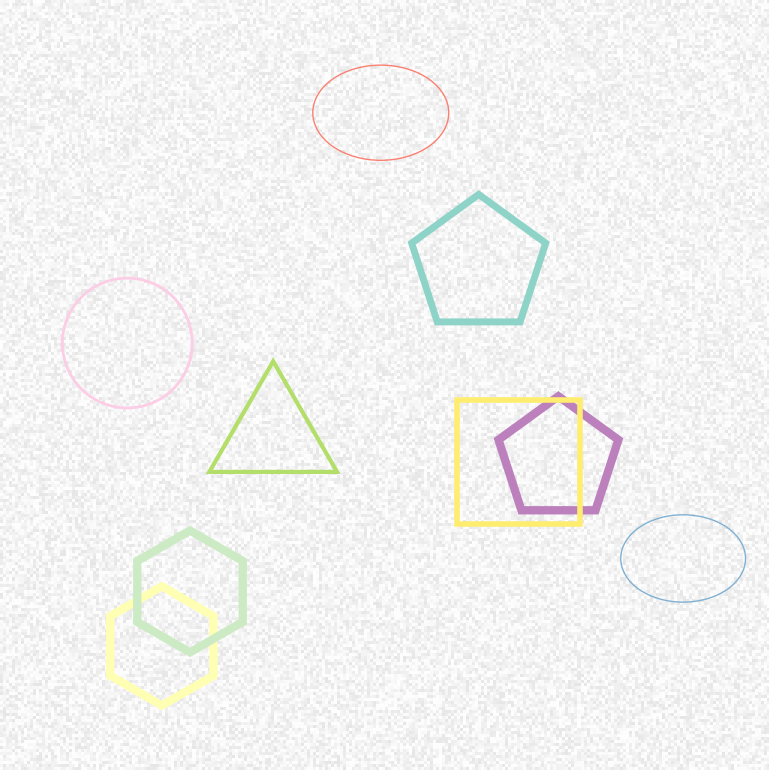[{"shape": "pentagon", "thickness": 2.5, "radius": 0.46, "center": [0.622, 0.656]}, {"shape": "hexagon", "thickness": 3, "radius": 0.39, "center": [0.21, 0.161]}, {"shape": "oval", "thickness": 0.5, "radius": 0.44, "center": [0.494, 0.854]}, {"shape": "oval", "thickness": 0.5, "radius": 0.41, "center": [0.887, 0.275]}, {"shape": "triangle", "thickness": 1.5, "radius": 0.48, "center": [0.355, 0.435]}, {"shape": "circle", "thickness": 1, "radius": 0.42, "center": [0.165, 0.554]}, {"shape": "pentagon", "thickness": 3, "radius": 0.41, "center": [0.725, 0.404]}, {"shape": "hexagon", "thickness": 3, "radius": 0.4, "center": [0.247, 0.232]}, {"shape": "square", "thickness": 2, "radius": 0.4, "center": [0.673, 0.4]}]